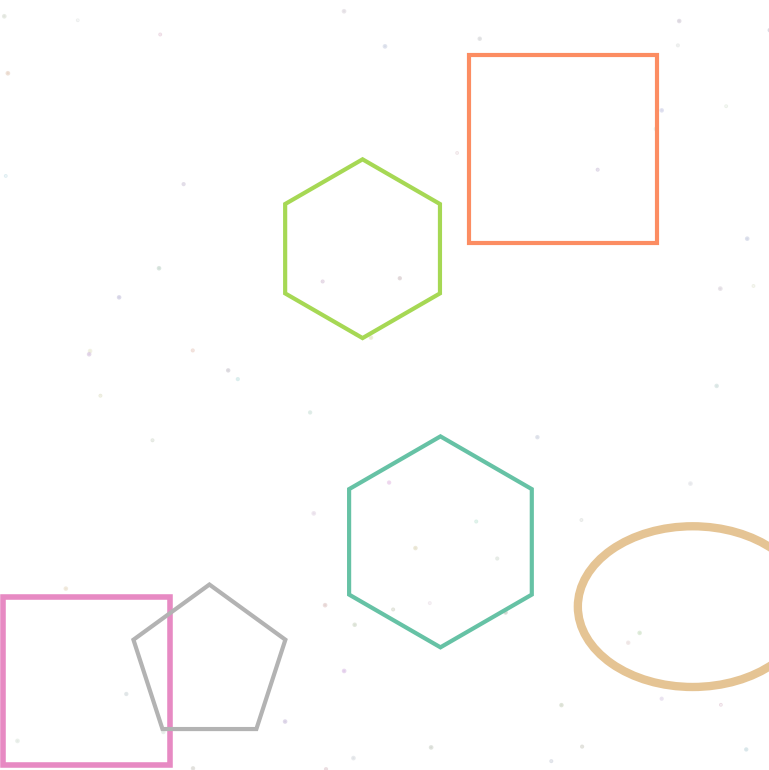[{"shape": "hexagon", "thickness": 1.5, "radius": 0.68, "center": [0.572, 0.296]}, {"shape": "square", "thickness": 1.5, "radius": 0.61, "center": [0.732, 0.806]}, {"shape": "square", "thickness": 2, "radius": 0.54, "center": [0.112, 0.115]}, {"shape": "hexagon", "thickness": 1.5, "radius": 0.58, "center": [0.471, 0.677]}, {"shape": "oval", "thickness": 3, "radius": 0.75, "center": [0.9, 0.212]}, {"shape": "pentagon", "thickness": 1.5, "radius": 0.52, "center": [0.272, 0.137]}]